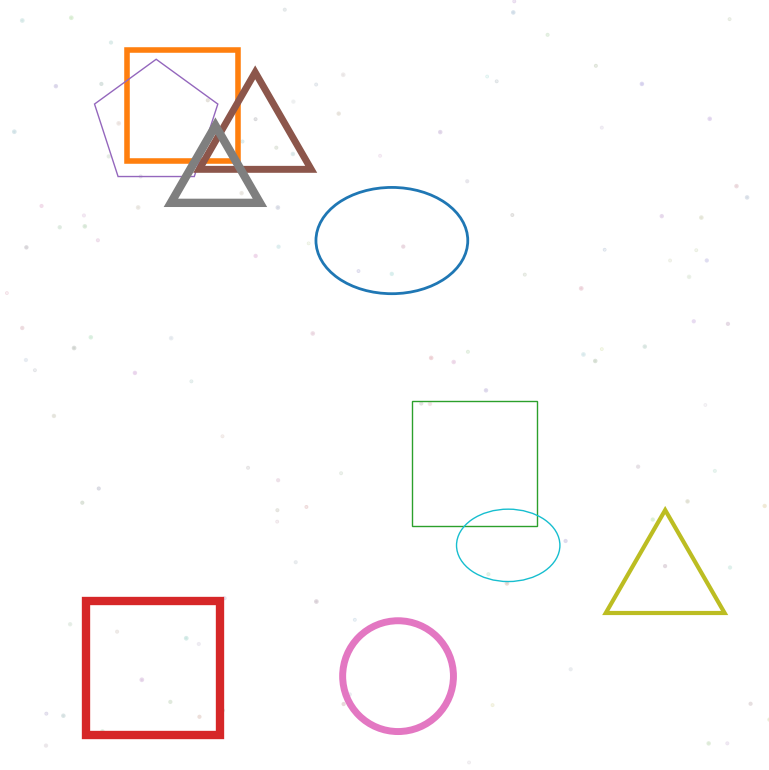[{"shape": "oval", "thickness": 1, "radius": 0.49, "center": [0.509, 0.688]}, {"shape": "square", "thickness": 2, "radius": 0.36, "center": [0.237, 0.863]}, {"shape": "square", "thickness": 0.5, "radius": 0.41, "center": [0.616, 0.398]}, {"shape": "square", "thickness": 3, "radius": 0.43, "center": [0.199, 0.132]}, {"shape": "pentagon", "thickness": 0.5, "radius": 0.42, "center": [0.203, 0.839]}, {"shape": "triangle", "thickness": 2.5, "radius": 0.42, "center": [0.331, 0.822]}, {"shape": "circle", "thickness": 2.5, "radius": 0.36, "center": [0.517, 0.122]}, {"shape": "triangle", "thickness": 3, "radius": 0.33, "center": [0.28, 0.77]}, {"shape": "triangle", "thickness": 1.5, "radius": 0.45, "center": [0.864, 0.248]}, {"shape": "oval", "thickness": 0.5, "radius": 0.34, "center": [0.66, 0.292]}]